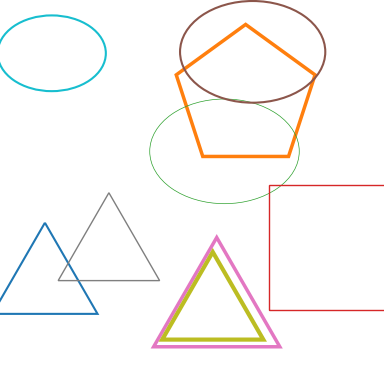[{"shape": "triangle", "thickness": 1.5, "radius": 0.79, "center": [0.117, 0.264]}, {"shape": "pentagon", "thickness": 2.5, "radius": 0.95, "center": [0.638, 0.747]}, {"shape": "oval", "thickness": 0.5, "radius": 0.97, "center": [0.583, 0.607]}, {"shape": "square", "thickness": 1, "radius": 0.81, "center": [0.861, 0.357]}, {"shape": "oval", "thickness": 1.5, "radius": 0.94, "center": [0.656, 0.865]}, {"shape": "triangle", "thickness": 2.5, "radius": 0.95, "center": [0.563, 0.194]}, {"shape": "triangle", "thickness": 1, "radius": 0.76, "center": [0.283, 0.347]}, {"shape": "triangle", "thickness": 3, "radius": 0.76, "center": [0.553, 0.194]}, {"shape": "oval", "thickness": 1.5, "radius": 0.7, "center": [0.134, 0.862]}]